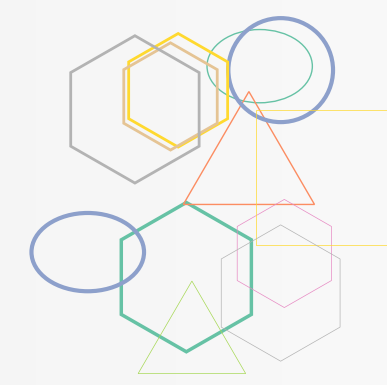[{"shape": "oval", "thickness": 1, "radius": 0.68, "center": [0.67, 0.828]}, {"shape": "hexagon", "thickness": 2.5, "radius": 0.97, "center": [0.481, 0.28]}, {"shape": "triangle", "thickness": 1, "radius": 0.98, "center": [0.642, 0.567]}, {"shape": "circle", "thickness": 3, "radius": 0.68, "center": [0.724, 0.818]}, {"shape": "oval", "thickness": 3, "radius": 0.73, "center": [0.226, 0.345]}, {"shape": "hexagon", "thickness": 0.5, "radius": 0.7, "center": [0.734, 0.342]}, {"shape": "triangle", "thickness": 0.5, "radius": 0.8, "center": [0.495, 0.11]}, {"shape": "square", "thickness": 0.5, "radius": 0.88, "center": [0.836, 0.54]}, {"shape": "hexagon", "thickness": 2, "radius": 0.74, "center": [0.46, 0.765]}, {"shape": "hexagon", "thickness": 2, "radius": 0.7, "center": [0.44, 0.75]}, {"shape": "hexagon", "thickness": 0.5, "radius": 0.89, "center": [0.724, 0.239]}, {"shape": "hexagon", "thickness": 2, "radius": 0.96, "center": [0.348, 0.716]}]